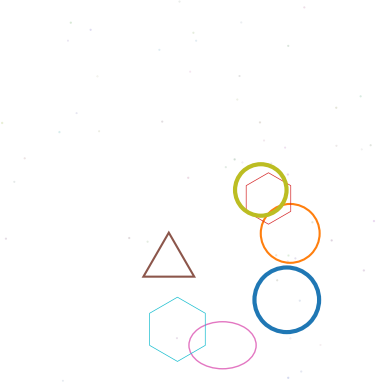[{"shape": "circle", "thickness": 3, "radius": 0.42, "center": [0.745, 0.221]}, {"shape": "circle", "thickness": 1.5, "radius": 0.38, "center": [0.754, 0.394]}, {"shape": "hexagon", "thickness": 0.5, "radius": 0.33, "center": [0.697, 0.484]}, {"shape": "triangle", "thickness": 1.5, "radius": 0.38, "center": [0.438, 0.32]}, {"shape": "oval", "thickness": 1, "radius": 0.44, "center": [0.578, 0.103]}, {"shape": "circle", "thickness": 3, "radius": 0.33, "center": [0.677, 0.507]}, {"shape": "hexagon", "thickness": 0.5, "radius": 0.42, "center": [0.461, 0.145]}]